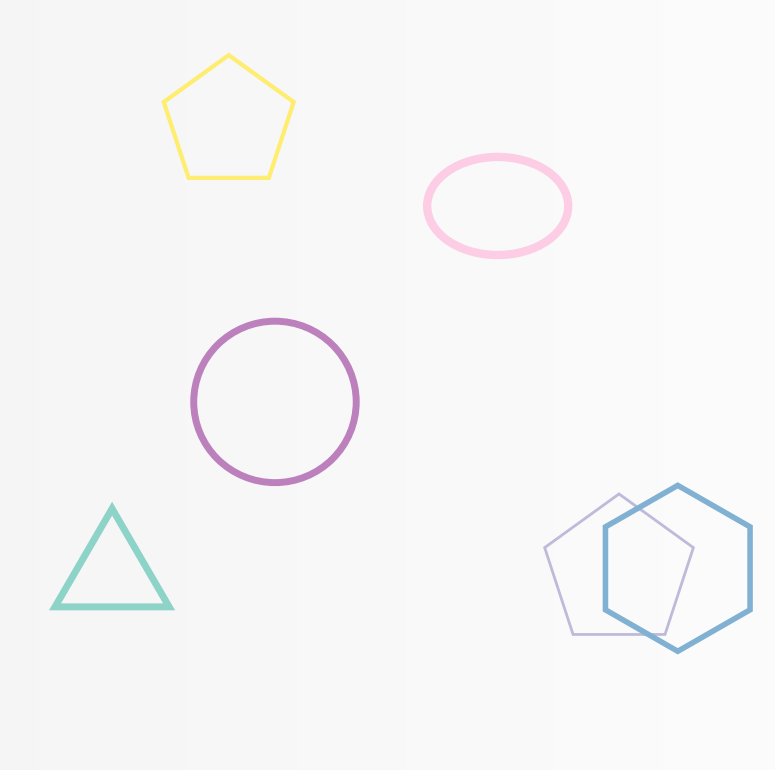[{"shape": "triangle", "thickness": 2.5, "radius": 0.43, "center": [0.145, 0.254]}, {"shape": "pentagon", "thickness": 1, "radius": 0.5, "center": [0.799, 0.258]}, {"shape": "hexagon", "thickness": 2, "radius": 0.54, "center": [0.875, 0.262]}, {"shape": "oval", "thickness": 3, "radius": 0.45, "center": [0.642, 0.732]}, {"shape": "circle", "thickness": 2.5, "radius": 0.52, "center": [0.355, 0.478]}, {"shape": "pentagon", "thickness": 1.5, "radius": 0.44, "center": [0.295, 0.84]}]